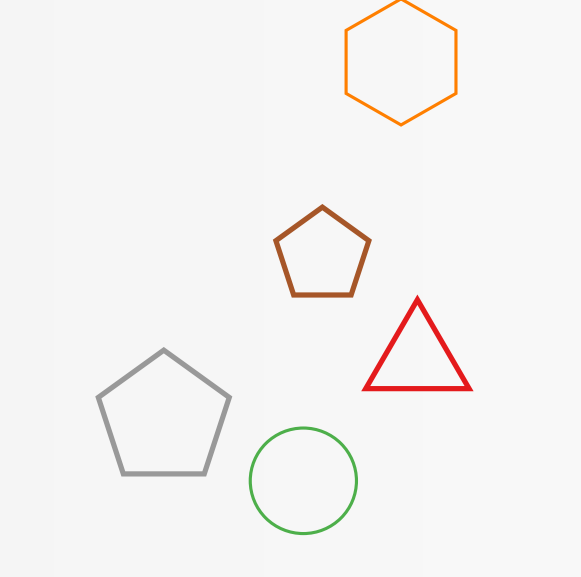[{"shape": "triangle", "thickness": 2.5, "radius": 0.51, "center": [0.718, 0.377]}, {"shape": "circle", "thickness": 1.5, "radius": 0.46, "center": [0.522, 0.167]}, {"shape": "hexagon", "thickness": 1.5, "radius": 0.55, "center": [0.69, 0.892]}, {"shape": "pentagon", "thickness": 2.5, "radius": 0.42, "center": [0.555, 0.556]}, {"shape": "pentagon", "thickness": 2.5, "radius": 0.59, "center": [0.282, 0.274]}]